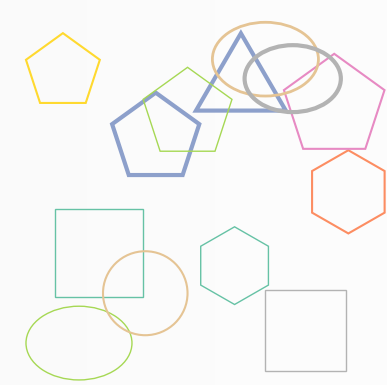[{"shape": "hexagon", "thickness": 1, "radius": 0.5, "center": [0.605, 0.31]}, {"shape": "square", "thickness": 1, "radius": 0.57, "center": [0.255, 0.342]}, {"shape": "hexagon", "thickness": 1.5, "radius": 0.54, "center": [0.899, 0.502]}, {"shape": "pentagon", "thickness": 3, "radius": 0.59, "center": [0.402, 0.641]}, {"shape": "triangle", "thickness": 3, "radius": 0.67, "center": [0.622, 0.78]}, {"shape": "pentagon", "thickness": 1.5, "radius": 0.68, "center": [0.862, 0.724]}, {"shape": "oval", "thickness": 1, "radius": 0.68, "center": [0.204, 0.109]}, {"shape": "pentagon", "thickness": 1, "radius": 0.6, "center": [0.484, 0.705]}, {"shape": "pentagon", "thickness": 1.5, "radius": 0.5, "center": [0.162, 0.814]}, {"shape": "circle", "thickness": 1.5, "radius": 0.55, "center": [0.375, 0.238]}, {"shape": "oval", "thickness": 2, "radius": 0.68, "center": [0.685, 0.846]}, {"shape": "oval", "thickness": 3, "radius": 0.62, "center": [0.755, 0.796]}, {"shape": "square", "thickness": 1, "radius": 0.53, "center": [0.789, 0.141]}]